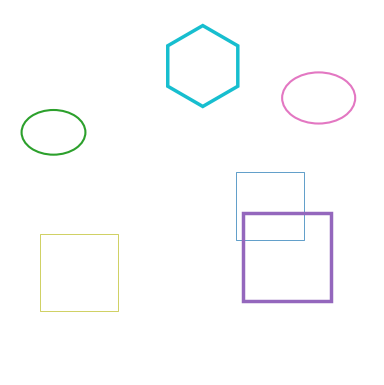[{"shape": "square", "thickness": 0.5, "radius": 0.44, "center": [0.7, 0.464]}, {"shape": "oval", "thickness": 1.5, "radius": 0.41, "center": [0.139, 0.656]}, {"shape": "square", "thickness": 2.5, "radius": 0.57, "center": [0.745, 0.332]}, {"shape": "oval", "thickness": 1.5, "radius": 0.47, "center": [0.828, 0.746]}, {"shape": "square", "thickness": 0.5, "radius": 0.5, "center": [0.205, 0.292]}, {"shape": "hexagon", "thickness": 2.5, "radius": 0.53, "center": [0.527, 0.829]}]